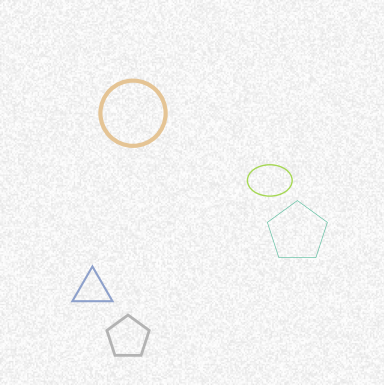[{"shape": "pentagon", "thickness": 0.5, "radius": 0.41, "center": [0.772, 0.397]}, {"shape": "triangle", "thickness": 1.5, "radius": 0.3, "center": [0.24, 0.248]}, {"shape": "oval", "thickness": 1, "radius": 0.29, "center": [0.701, 0.531]}, {"shape": "circle", "thickness": 3, "radius": 0.42, "center": [0.346, 0.706]}, {"shape": "pentagon", "thickness": 2, "radius": 0.29, "center": [0.333, 0.124]}]